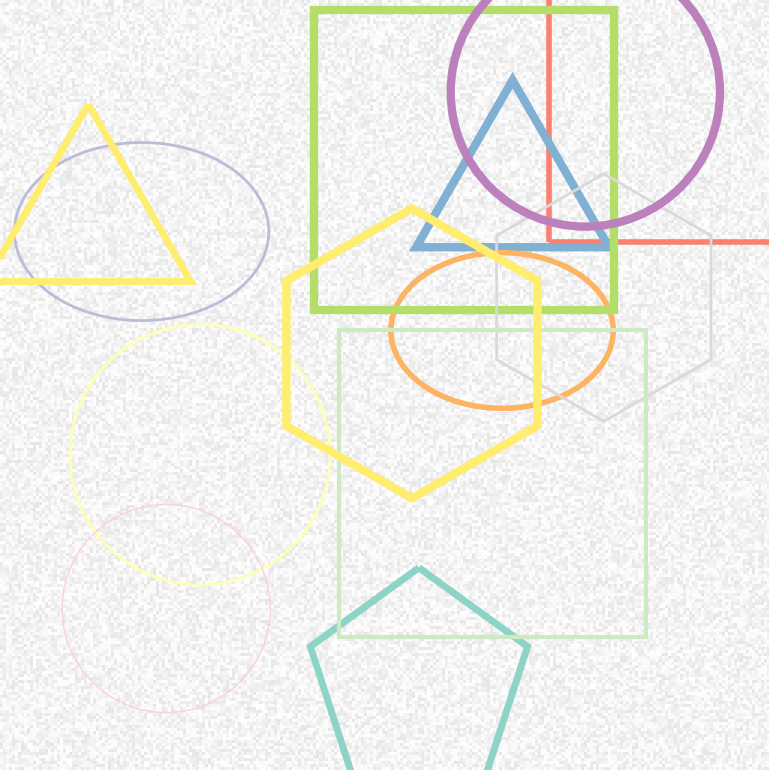[{"shape": "pentagon", "thickness": 2.5, "radius": 0.74, "center": [0.544, 0.114]}, {"shape": "circle", "thickness": 1, "radius": 0.85, "center": [0.26, 0.41]}, {"shape": "oval", "thickness": 1, "radius": 0.83, "center": [0.184, 0.699]}, {"shape": "square", "thickness": 2, "radius": 0.82, "center": [0.876, 0.85]}, {"shape": "triangle", "thickness": 3, "radius": 0.72, "center": [0.666, 0.751]}, {"shape": "oval", "thickness": 2, "radius": 0.72, "center": [0.652, 0.571]}, {"shape": "square", "thickness": 3, "radius": 0.97, "center": [0.603, 0.792]}, {"shape": "circle", "thickness": 0.5, "radius": 0.68, "center": [0.216, 0.21]}, {"shape": "hexagon", "thickness": 1, "radius": 0.8, "center": [0.784, 0.614]}, {"shape": "circle", "thickness": 3, "radius": 0.87, "center": [0.76, 0.881]}, {"shape": "square", "thickness": 1.5, "radius": 1.0, "center": [0.639, 0.373]}, {"shape": "hexagon", "thickness": 3, "radius": 0.94, "center": [0.535, 0.541]}, {"shape": "triangle", "thickness": 2.5, "radius": 0.77, "center": [0.115, 0.711]}]